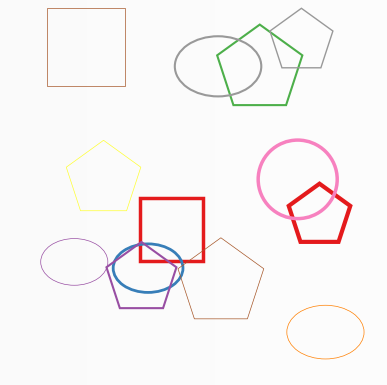[{"shape": "pentagon", "thickness": 3, "radius": 0.42, "center": [0.825, 0.439]}, {"shape": "square", "thickness": 2.5, "radius": 0.41, "center": [0.443, 0.403]}, {"shape": "oval", "thickness": 2, "radius": 0.45, "center": [0.382, 0.303]}, {"shape": "pentagon", "thickness": 1.5, "radius": 0.58, "center": [0.67, 0.821]}, {"shape": "pentagon", "thickness": 1.5, "radius": 0.47, "center": [0.365, 0.276]}, {"shape": "oval", "thickness": 0.5, "radius": 0.43, "center": [0.192, 0.32]}, {"shape": "oval", "thickness": 0.5, "radius": 0.5, "center": [0.84, 0.137]}, {"shape": "pentagon", "thickness": 0.5, "radius": 0.51, "center": [0.267, 0.534]}, {"shape": "square", "thickness": 0.5, "radius": 0.51, "center": [0.222, 0.877]}, {"shape": "pentagon", "thickness": 0.5, "radius": 0.58, "center": [0.57, 0.266]}, {"shape": "circle", "thickness": 2.5, "radius": 0.51, "center": [0.768, 0.534]}, {"shape": "pentagon", "thickness": 1, "radius": 0.43, "center": [0.778, 0.893]}, {"shape": "oval", "thickness": 1.5, "radius": 0.56, "center": [0.563, 0.828]}]